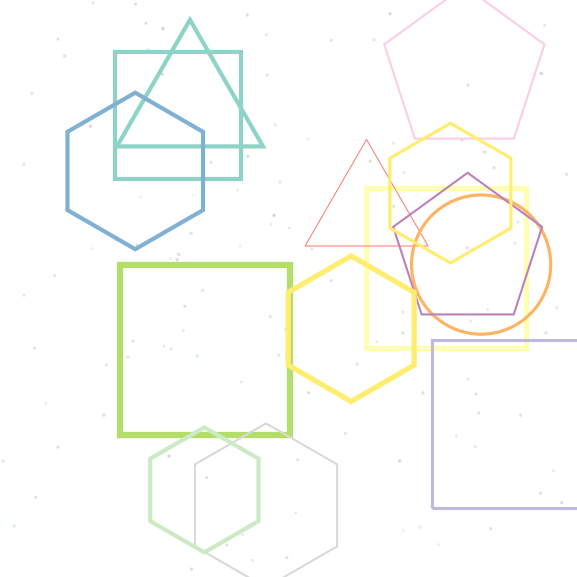[{"shape": "square", "thickness": 2, "radius": 0.55, "center": [0.308, 0.799]}, {"shape": "triangle", "thickness": 2, "radius": 0.73, "center": [0.329, 0.819]}, {"shape": "square", "thickness": 2.5, "radius": 0.69, "center": [0.773, 0.535]}, {"shape": "square", "thickness": 1.5, "radius": 0.73, "center": [0.893, 0.264]}, {"shape": "triangle", "thickness": 0.5, "radius": 0.61, "center": [0.635, 0.635]}, {"shape": "hexagon", "thickness": 2, "radius": 0.68, "center": [0.234, 0.703]}, {"shape": "circle", "thickness": 1.5, "radius": 0.6, "center": [0.833, 0.541]}, {"shape": "square", "thickness": 3, "radius": 0.74, "center": [0.355, 0.392]}, {"shape": "pentagon", "thickness": 1, "radius": 0.73, "center": [0.804, 0.877]}, {"shape": "hexagon", "thickness": 1, "radius": 0.71, "center": [0.461, 0.124]}, {"shape": "pentagon", "thickness": 1, "radius": 0.68, "center": [0.81, 0.564]}, {"shape": "hexagon", "thickness": 2, "radius": 0.54, "center": [0.354, 0.151]}, {"shape": "hexagon", "thickness": 1.5, "radius": 0.6, "center": [0.78, 0.665]}, {"shape": "hexagon", "thickness": 2.5, "radius": 0.63, "center": [0.608, 0.43]}]